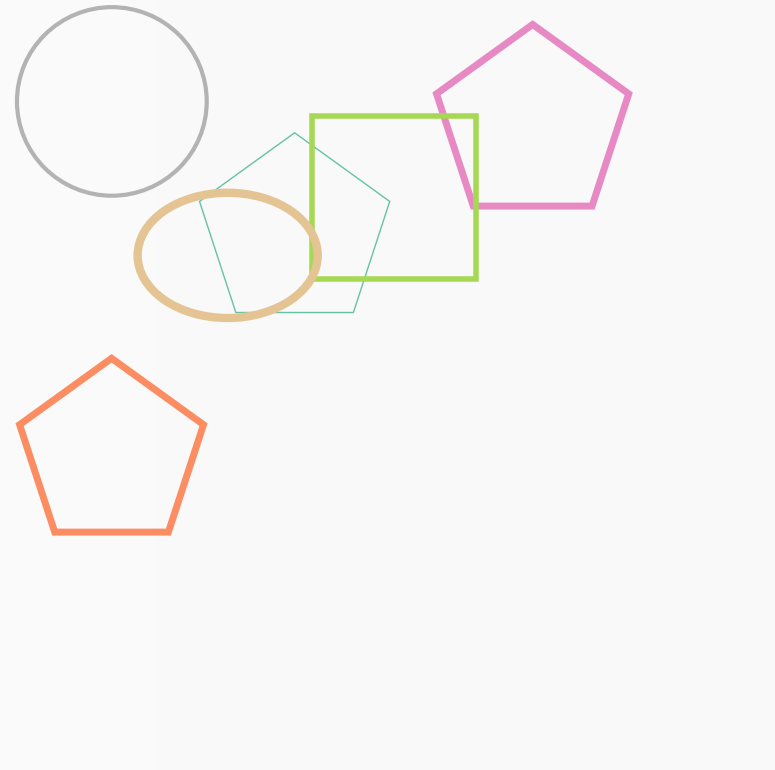[{"shape": "pentagon", "thickness": 0.5, "radius": 0.65, "center": [0.38, 0.699]}, {"shape": "pentagon", "thickness": 2.5, "radius": 0.62, "center": [0.144, 0.41]}, {"shape": "pentagon", "thickness": 2.5, "radius": 0.65, "center": [0.687, 0.838]}, {"shape": "square", "thickness": 2, "radius": 0.53, "center": [0.508, 0.743]}, {"shape": "oval", "thickness": 3, "radius": 0.58, "center": [0.294, 0.668]}, {"shape": "circle", "thickness": 1.5, "radius": 0.61, "center": [0.144, 0.868]}]